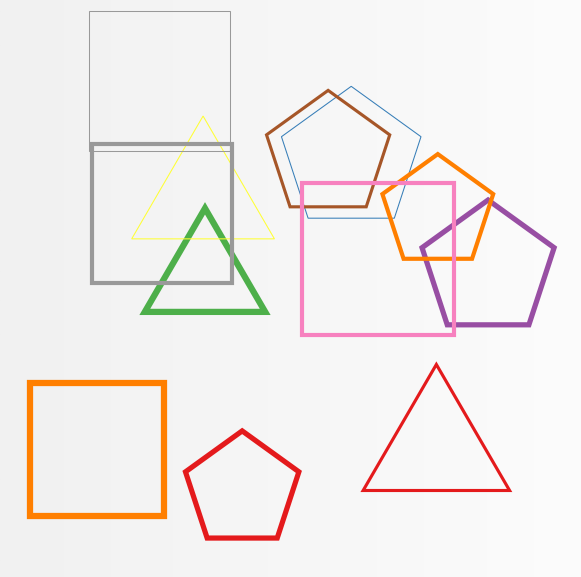[{"shape": "pentagon", "thickness": 2.5, "radius": 0.51, "center": [0.417, 0.15]}, {"shape": "triangle", "thickness": 1.5, "radius": 0.73, "center": [0.751, 0.223]}, {"shape": "pentagon", "thickness": 0.5, "radius": 0.63, "center": [0.604, 0.723]}, {"shape": "triangle", "thickness": 3, "radius": 0.6, "center": [0.353, 0.519]}, {"shape": "pentagon", "thickness": 2.5, "radius": 0.6, "center": [0.84, 0.533]}, {"shape": "square", "thickness": 3, "radius": 0.58, "center": [0.167, 0.221]}, {"shape": "pentagon", "thickness": 2, "radius": 0.5, "center": [0.753, 0.632]}, {"shape": "triangle", "thickness": 0.5, "radius": 0.71, "center": [0.349, 0.656]}, {"shape": "pentagon", "thickness": 1.5, "radius": 0.56, "center": [0.565, 0.731]}, {"shape": "square", "thickness": 2, "radius": 0.66, "center": [0.65, 0.55]}, {"shape": "square", "thickness": 0.5, "radius": 0.61, "center": [0.274, 0.859]}, {"shape": "square", "thickness": 2, "radius": 0.6, "center": [0.278, 0.63]}]